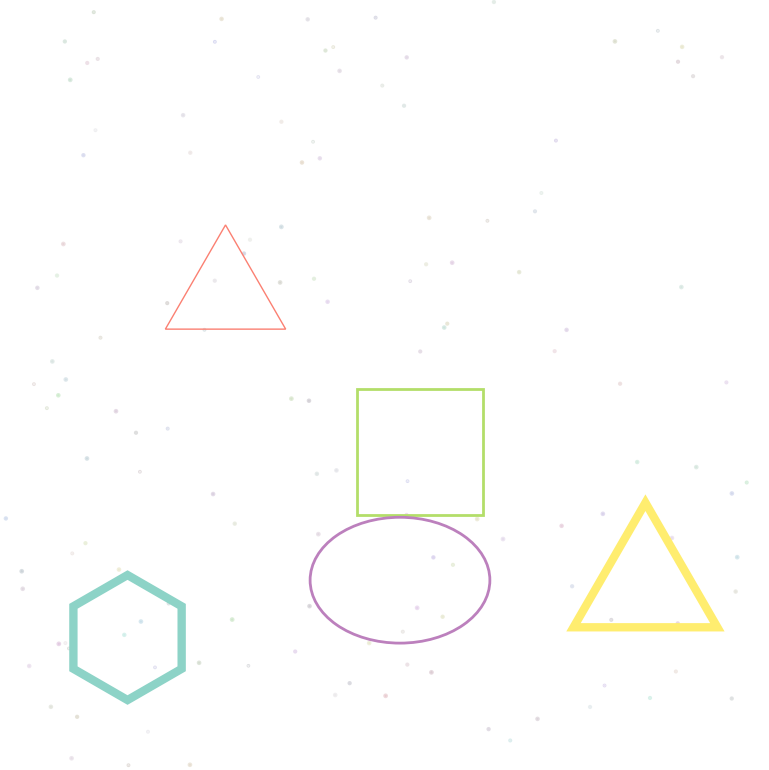[{"shape": "hexagon", "thickness": 3, "radius": 0.41, "center": [0.166, 0.172]}, {"shape": "triangle", "thickness": 0.5, "radius": 0.45, "center": [0.293, 0.618]}, {"shape": "square", "thickness": 1, "radius": 0.41, "center": [0.546, 0.413]}, {"shape": "oval", "thickness": 1, "radius": 0.58, "center": [0.519, 0.246]}, {"shape": "triangle", "thickness": 3, "radius": 0.54, "center": [0.838, 0.239]}]